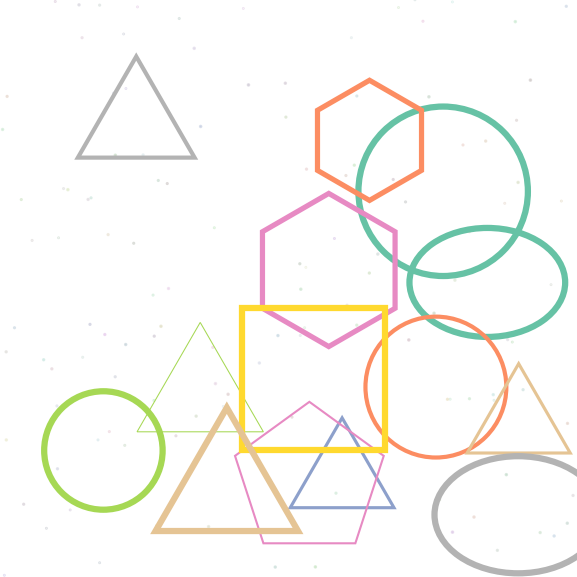[{"shape": "circle", "thickness": 3, "radius": 0.73, "center": [0.767, 0.668]}, {"shape": "oval", "thickness": 3, "radius": 0.67, "center": [0.844, 0.51]}, {"shape": "circle", "thickness": 2, "radius": 0.61, "center": [0.755, 0.329]}, {"shape": "hexagon", "thickness": 2.5, "radius": 0.52, "center": [0.64, 0.756]}, {"shape": "triangle", "thickness": 1.5, "radius": 0.52, "center": [0.592, 0.172]}, {"shape": "hexagon", "thickness": 2.5, "radius": 0.66, "center": [0.569, 0.532]}, {"shape": "pentagon", "thickness": 1, "radius": 0.68, "center": [0.536, 0.168]}, {"shape": "circle", "thickness": 3, "radius": 0.51, "center": [0.179, 0.219]}, {"shape": "triangle", "thickness": 0.5, "radius": 0.63, "center": [0.347, 0.315]}, {"shape": "square", "thickness": 3, "radius": 0.62, "center": [0.543, 0.342]}, {"shape": "triangle", "thickness": 3, "radius": 0.71, "center": [0.393, 0.151]}, {"shape": "triangle", "thickness": 1.5, "radius": 0.52, "center": [0.898, 0.266]}, {"shape": "oval", "thickness": 3, "radius": 0.72, "center": [0.897, 0.108]}, {"shape": "triangle", "thickness": 2, "radius": 0.58, "center": [0.236, 0.785]}]